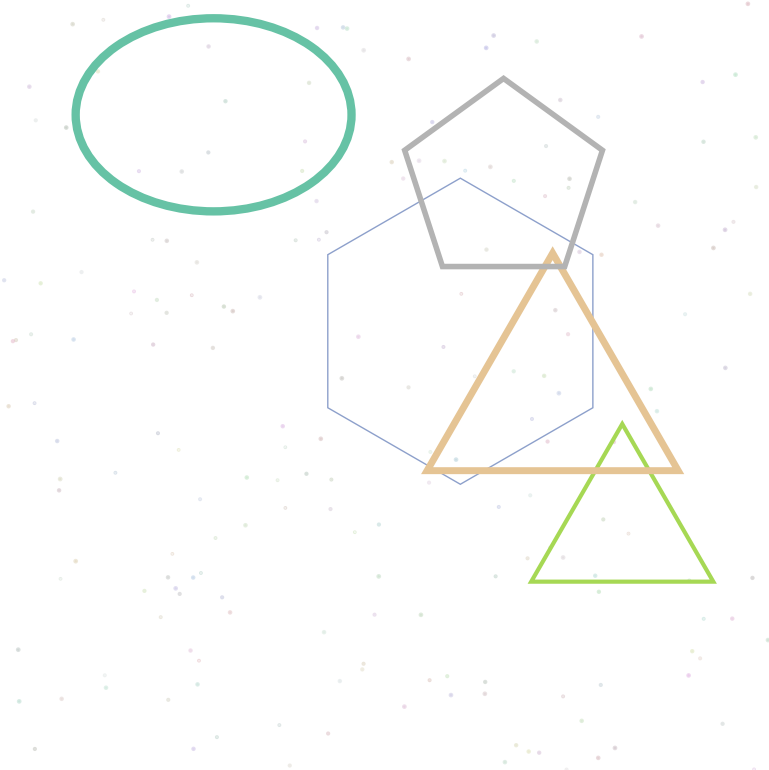[{"shape": "oval", "thickness": 3, "radius": 0.9, "center": [0.277, 0.851]}, {"shape": "hexagon", "thickness": 0.5, "radius": 0.99, "center": [0.598, 0.57]}, {"shape": "triangle", "thickness": 1.5, "radius": 0.68, "center": [0.808, 0.313]}, {"shape": "triangle", "thickness": 2.5, "radius": 0.94, "center": [0.718, 0.483]}, {"shape": "pentagon", "thickness": 2, "radius": 0.68, "center": [0.654, 0.763]}]